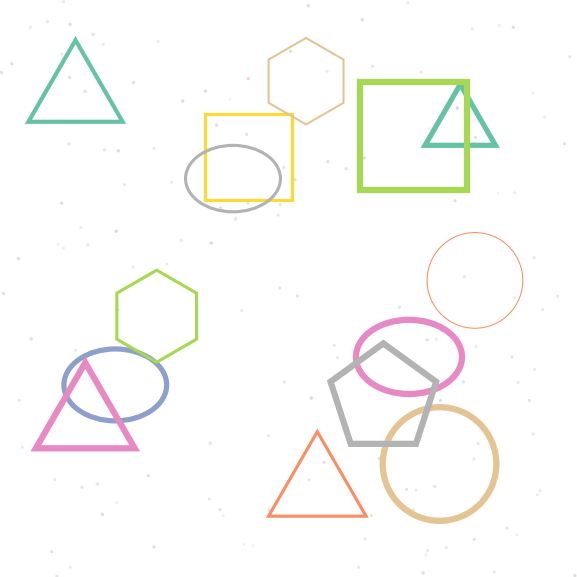[{"shape": "triangle", "thickness": 2.5, "radius": 0.35, "center": [0.797, 0.783]}, {"shape": "triangle", "thickness": 2, "radius": 0.47, "center": [0.131, 0.835]}, {"shape": "triangle", "thickness": 1.5, "radius": 0.49, "center": [0.55, 0.154]}, {"shape": "circle", "thickness": 0.5, "radius": 0.41, "center": [0.822, 0.514]}, {"shape": "oval", "thickness": 2.5, "radius": 0.44, "center": [0.2, 0.333]}, {"shape": "oval", "thickness": 3, "radius": 0.46, "center": [0.708, 0.381]}, {"shape": "triangle", "thickness": 3, "radius": 0.49, "center": [0.148, 0.272]}, {"shape": "hexagon", "thickness": 1.5, "radius": 0.4, "center": [0.271, 0.452]}, {"shape": "square", "thickness": 3, "radius": 0.47, "center": [0.716, 0.764]}, {"shape": "square", "thickness": 1.5, "radius": 0.37, "center": [0.43, 0.727]}, {"shape": "hexagon", "thickness": 1, "radius": 0.37, "center": [0.53, 0.859]}, {"shape": "circle", "thickness": 3, "radius": 0.49, "center": [0.761, 0.196]}, {"shape": "oval", "thickness": 1.5, "radius": 0.41, "center": [0.403, 0.69]}, {"shape": "pentagon", "thickness": 3, "radius": 0.48, "center": [0.664, 0.308]}]